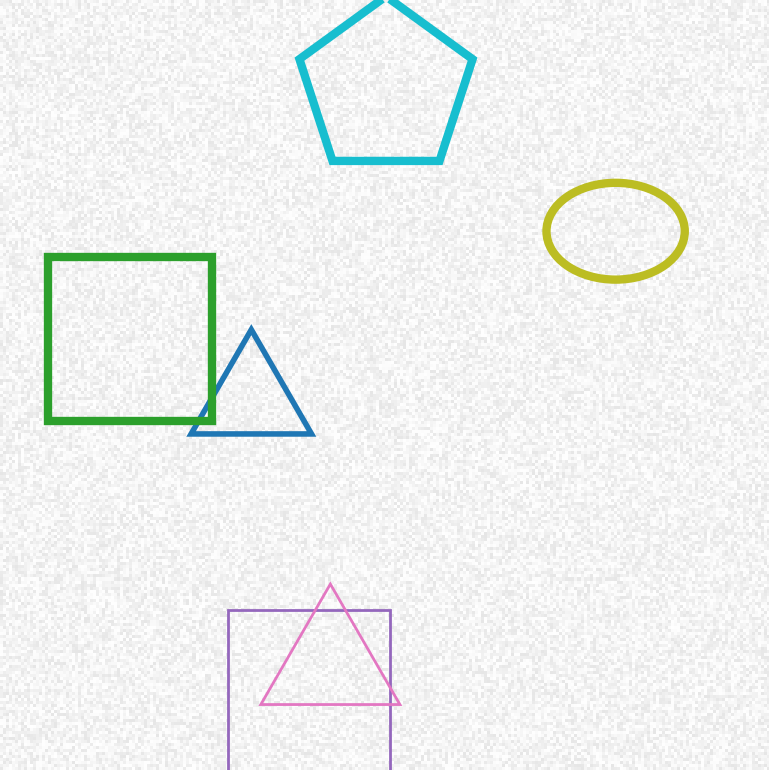[{"shape": "triangle", "thickness": 2, "radius": 0.45, "center": [0.326, 0.482]}, {"shape": "square", "thickness": 3, "radius": 0.53, "center": [0.169, 0.56]}, {"shape": "square", "thickness": 1, "radius": 0.53, "center": [0.402, 0.103]}, {"shape": "triangle", "thickness": 1, "radius": 0.52, "center": [0.429, 0.137]}, {"shape": "oval", "thickness": 3, "radius": 0.45, "center": [0.8, 0.7]}, {"shape": "pentagon", "thickness": 3, "radius": 0.59, "center": [0.501, 0.887]}]